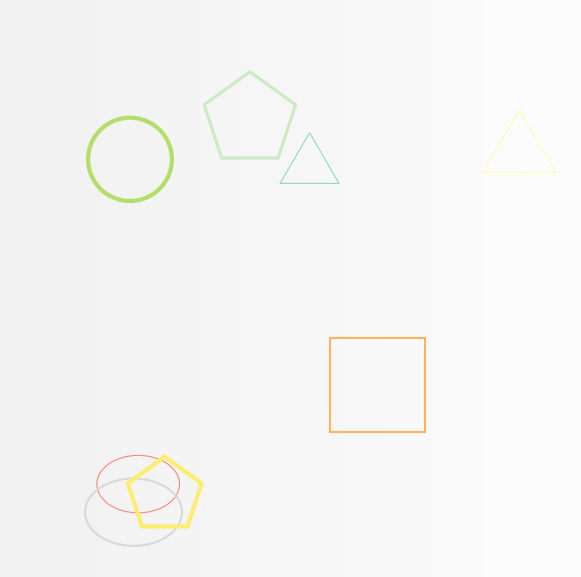[{"shape": "triangle", "thickness": 0.5, "radius": 0.29, "center": [0.533, 0.711]}, {"shape": "triangle", "thickness": 0.5, "radius": 0.36, "center": [0.894, 0.737]}, {"shape": "oval", "thickness": 0.5, "radius": 0.36, "center": [0.238, 0.161]}, {"shape": "square", "thickness": 1, "radius": 0.41, "center": [0.65, 0.332]}, {"shape": "circle", "thickness": 2, "radius": 0.36, "center": [0.224, 0.723]}, {"shape": "oval", "thickness": 1, "radius": 0.42, "center": [0.23, 0.112]}, {"shape": "pentagon", "thickness": 1.5, "radius": 0.41, "center": [0.43, 0.792]}, {"shape": "pentagon", "thickness": 2, "radius": 0.33, "center": [0.283, 0.141]}]